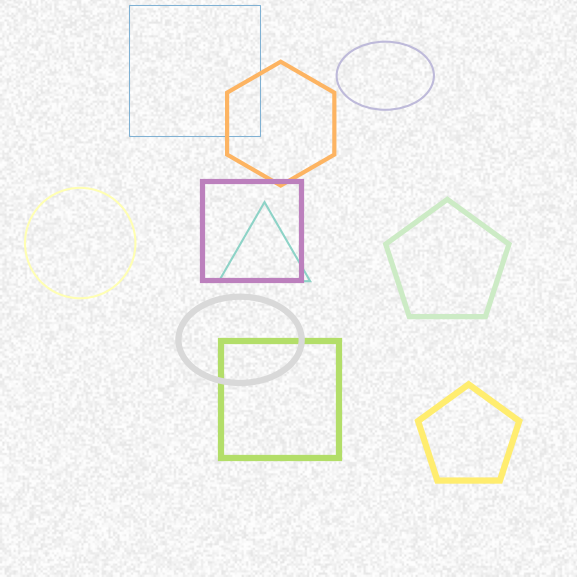[{"shape": "triangle", "thickness": 1, "radius": 0.46, "center": [0.458, 0.558]}, {"shape": "circle", "thickness": 1, "radius": 0.48, "center": [0.139, 0.578]}, {"shape": "oval", "thickness": 1, "radius": 0.42, "center": [0.667, 0.868]}, {"shape": "square", "thickness": 0.5, "radius": 0.57, "center": [0.337, 0.877]}, {"shape": "hexagon", "thickness": 2, "radius": 0.54, "center": [0.486, 0.785]}, {"shape": "square", "thickness": 3, "radius": 0.51, "center": [0.485, 0.307]}, {"shape": "oval", "thickness": 3, "radius": 0.53, "center": [0.416, 0.411]}, {"shape": "square", "thickness": 2.5, "radius": 0.43, "center": [0.436, 0.6]}, {"shape": "pentagon", "thickness": 2.5, "radius": 0.56, "center": [0.775, 0.542]}, {"shape": "pentagon", "thickness": 3, "radius": 0.46, "center": [0.812, 0.242]}]